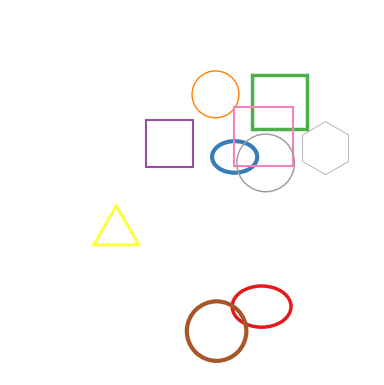[{"shape": "oval", "thickness": 2.5, "radius": 0.38, "center": [0.68, 0.204]}, {"shape": "oval", "thickness": 3, "radius": 0.29, "center": [0.609, 0.592]}, {"shape": "square", "thickness": 2.5, "radius": 0.35, "center": [0.726, 0.735]}, {"shape": "square", "thickness": 1.5, "radius": 0.31, "center": [0.44, 0.627]}, {"shape": "circle", "thickness": 1, "radius": 0.3, "center": [0.56, 0.755]}, {"shape": "triangle", "thickness": 2, "radius": 0.34, "center": [0.302, 0.398]}, {"shape": "circle", "thickness": 3, "radius": 0.39, "center": [0.563, 0.14]}, {"shape": "square", "thickness": 1.5, "radius": 0.39, "center": [0.684, 0.645]}, {"shape": "hexagon", "thickness": 0.5, "radius": 0.34, "center": [0.846, 0.615]}, {"shape": "circle", "thickness": 1, "radius": 0.37, "center": [0.69, 0.577]}]